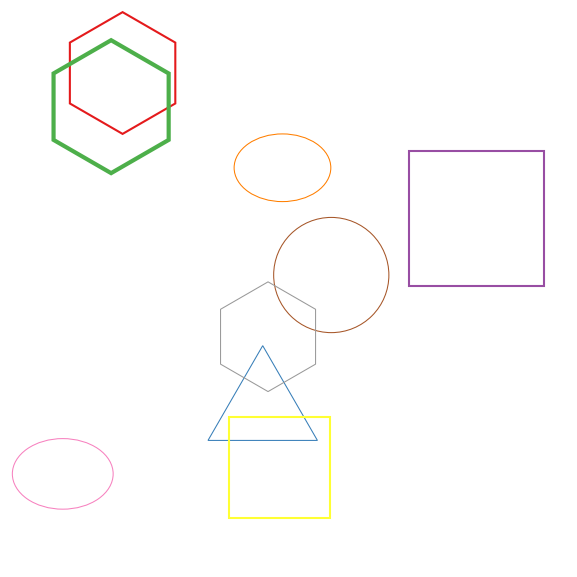[{"shape": "hexagon", "thickness": 1, "radius": 0.53, "center": [0.212, 0.873]}, {"shape": "triangle", "thickness": 0.5, "radius": 0.55, "center": [0.455, 0.291]}, {"shape": "hexagon", "thickness": 2, "radius": 0.58, "center": [0.192, 0.814]}, {"shape": "square", "thickness": 1, "radius": 0.58, "center": [0.825, 0.621]}, {"shape": "oval", "thickness": 0.5, "radius": 0.42, "center": [0.489, 0.709]}, {"shape": "square", "thickness": 1, "radius": 0.44, "center": [0.484, 0.19]}, {"shape": "circle", "thickness": 0.5, "radius": 0.5, "center": [0.574, 0.523]}, {"shape": "oval", "thickness": 0.5, "radius": 0.44, "center": [0.109, 0.179]}, {"shape": "hexagon", "thickness": 0.5, "radius": 0.47, "center": [0.464, 0.416]}]